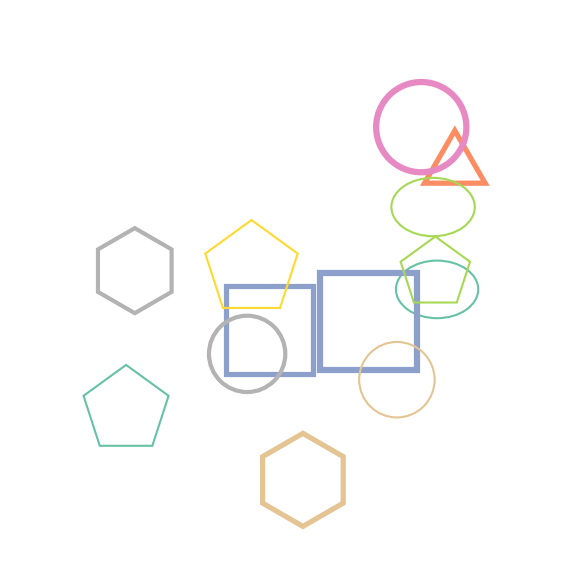[{"shape": "oval", "thickness": 1, "radius": 0.36, "center": [0.757, 0.498]}, {"shape": "pentagon", "thickness": 1, "radius": 0.39, "center": [0.218, 0.29]}, {"shape": "triangle", "thickness": 2.5, "radius": 0.3, "center": [0.788, 0.712]}, {"shape": "square", "thickness": 2.5, "radius": 0.38, "center": [0.466, 0.428]}, {"shape": "square", "thickness": 3, "radius": 0.42, "center": [0.638, 0.442]}, {"shape": "circle", "thickness": 3, "radius": 0.39, "center": [0.729, 0.779]}, {"shape": "pentagon", "thickness": 1, "radius": 0.32, "center": [0.754, 0.526]}, {"shape": "oval", "thickness": 1, "radius": 0.36, "center": [0.75, 0.641]}, {"shape": "pentagon", "thickness": 1, "radius": 0.42, "center": [0.435, 0.534]}, {"shape": "circle", "thickness": 1, "radius": 0.33, "center": [0.687, 0.342]}, {"shape": "hexagon", "thickness": 2.5, "radius": 0.4, "center": [0.525, 0.168]}, {"shape": "circle", "thickness": 2, "radius": 0.33, "center": [0.428, 0.386]}, {"shape": "hexagon", "thickness": 2, "radius": 0.37, "center": [0.233, 0.53]}]